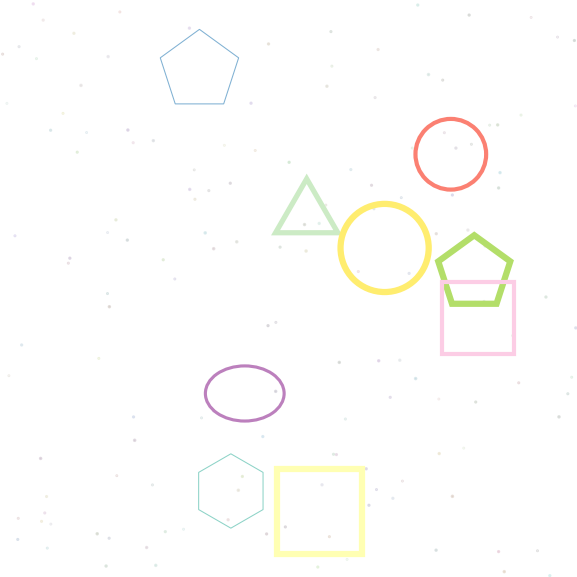[{"shape": "hexagon", "thickness": 0.5, "radius": 0.32, "center": [0.4, 0.149]}, {"shape": "square", "thickness": 3, "radius": 0.37, "center": [0.553, 0.114]}, {"shape": "circle", "thickness": 2, "radius": 0.31, "center": [0.781, 0.732]}, {"shape": "pentagon", "thickness": 0.5, "radius": 0.36, "center": [0.345, 0.877]}, {"shape": "pentagon", "thickness": 3, "radius": 0.33, "center": [0.821, 0.526]}, {"shape": "square", "thickness": 2, "radius": 0.31, "center": [0.828, 0.448]}, {"shape": "oval", "thickness": 1.5, "radius": 0.34, "center": [0.424, 0.318]}, {"shape": "triangle", "thickness": 2.5, "radius": 0.31, "center": [0.531, 0.627]}, {"shape": "circle", "thickness": 3, "radius": 0.38, "center": [0.666, 0.57]}]